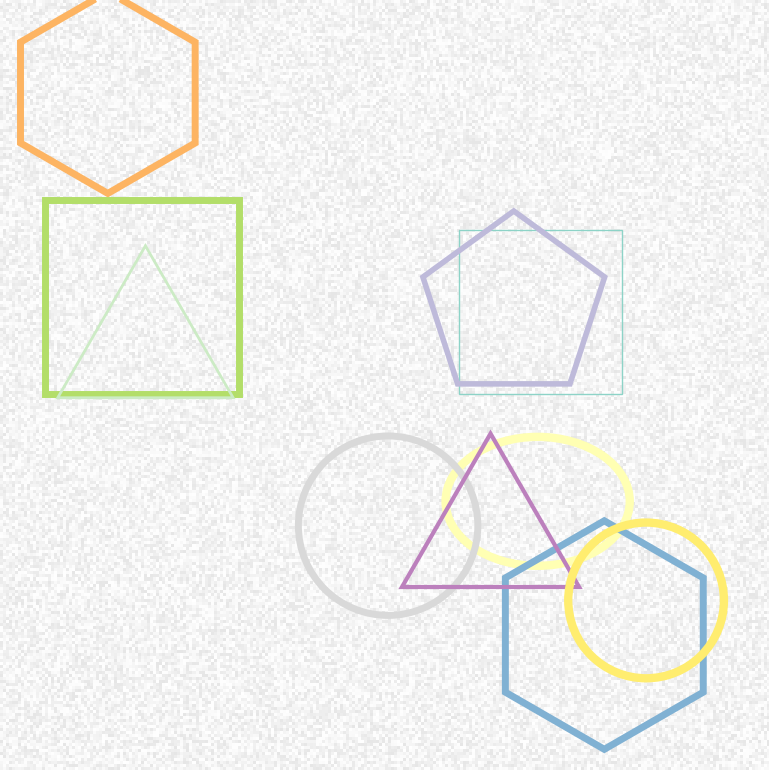[{"shape": "square", "thickness": 0.5, "radius": 0.53, "center": [0.702, 0.595]}, {"shape": "oval", "thickness": 3, "radius": 0.6, "center": [0.698, 0.349]}, {"shape": "pentagon", "thickness": 2, "radius": 0.62, "center": [0.667, 0.602]}, {"shape": "hexagon", "thickness": 2.5, "radius": 0.74, "center": [0.785, 0.175]}, {"shape": "hexagon", "thickness": 2.5, "radius": 0.65, "center": [0.14, 0.88]}, {"shape": "square", "thickness": 2.5, "radius": 0.63, "center": [0.185, 0.615]}, {"shape": "circle", "thickness": 2.5, "radius": 0.58, "center": [0.504, 0.317]}, {"shape": "triangle", "thickness": 1.5, "radius": 0.66, "center": [0.637, 0.304]}, {"shape": "triangle", "thickness": 1, "radius": 0.66, "center": [0.189, 0.549]}, {"shape": "circle", "thickness": 3, "radius": 0.51, "center": [0.839, 0.22]}]